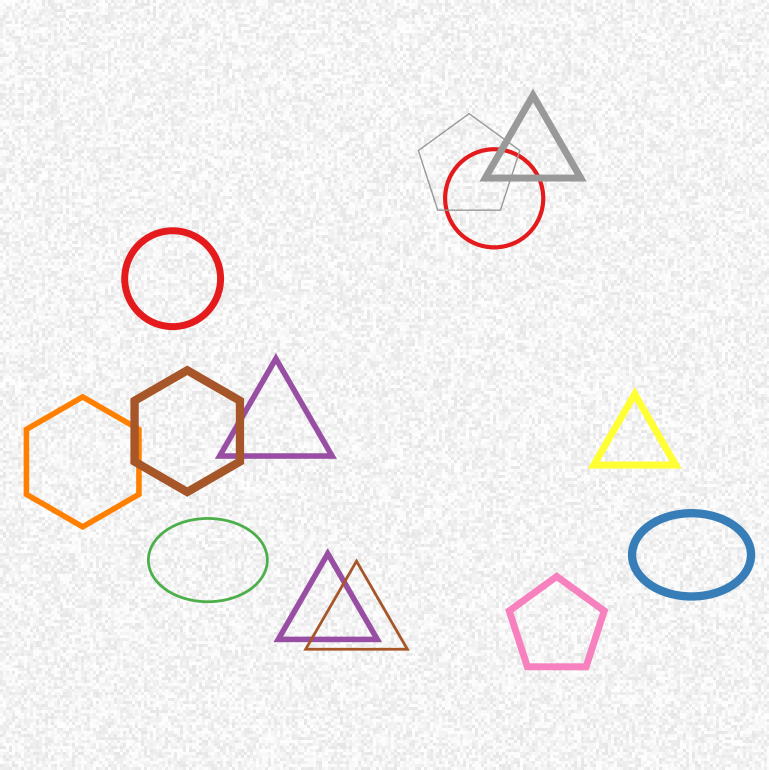[{"shape": "circle", "thickness": 2.5, "radius": 0.31, "center": [0.224, 0.638]}, {"shape": "circle", "thickness": 1.5, "radius": 0.32, "center": [0.642, 0.742]}, {"shape": "oval", "thickness": 3, "radius": 0.39, "center": [0.898, 0.279]}, {"shape": "oval", "thickness": 1, "radius": 0.39, "center": [0.27, 0.273]}, {"shape": "triangle", "thickness": 2, "radius": 0.42, "center": [0.358, 0.45]}, {"shape": "triangle", "thickness": 2, "radius": 0.37, "center": [0.426, 0.207]}, {"shape": "hexagon", "thickness": 2, "radius": 0.42, "center": [0.107, 0.4]}, {"shape": "triangle", "thickness": 2.5, "radius": 0.31, "center": [0.824, 0.427]}, {"shape": "triangle", "thickness": 1, "radius": 0.38, "center": [0.463, 0.195]}, {"shape": "hexagon", "thickness": 3, "radius": 0.4, "center": [0.243, 0.44]}, {"shape": "pentagon", "thickness": 2.5, "radius": 0.32, "center": [0.723, 0.187]}, {"shape": "pentagon", "thickness": 0.5, "radius": 0.35, "center": [0.609, 0.783]}, {"shape": "triangle", "thickness": 2.5, "radius": 0.36, "center": [0.692, 0.805]}]